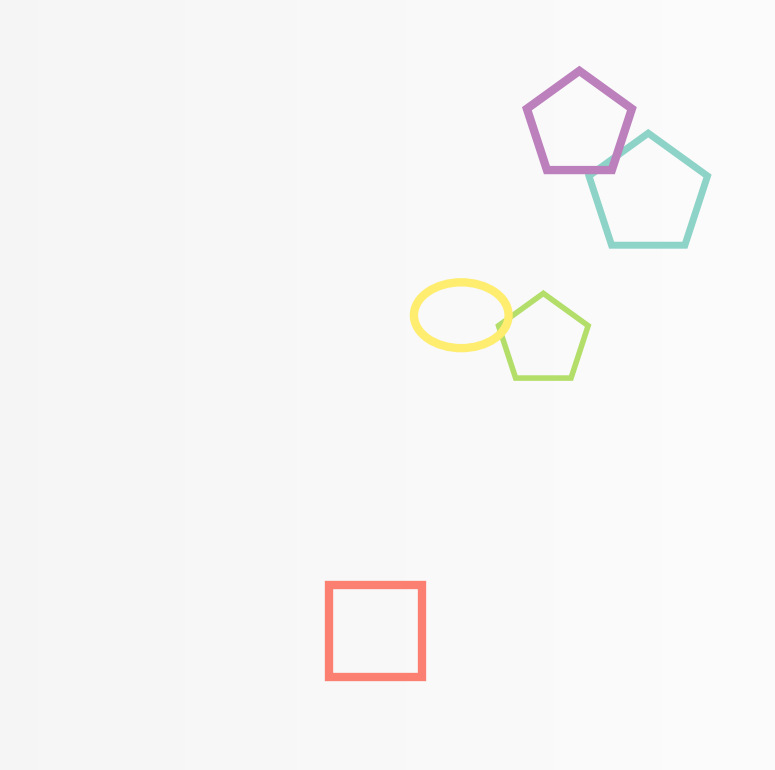[{"shape": "pentagon", "thickness": 2.5, "radius": 0.4, "center": [0.836, 0.747]}, {"shape": "square", "thickness": 3, "radius": 0.3, "center": [0.485, 0.181]}, {"shape": "pentagon", "thickness": 2, "radius": 0.3, "center": [0.701, 0.558]}, {"shape": "pentagon", "thickness": 3, "radius": 0.36, "center": [0.748, 0.837]}, {"shape": "oval", "thickness": 3, "radius": 0.31, "center": [0.595, 0.591]}]